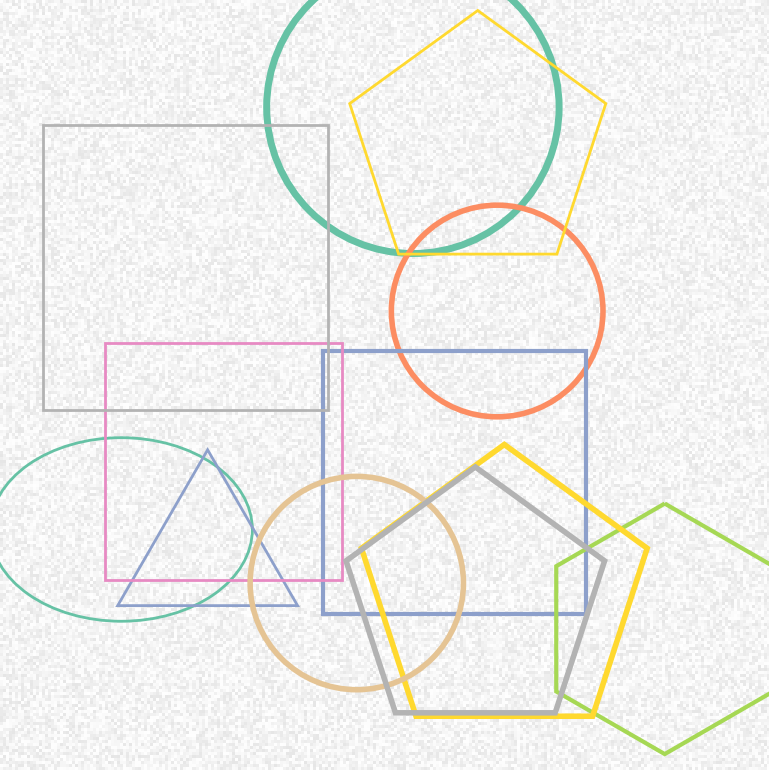[{"shape": "circle", "thickness": 2.5, "radius": 0.95, "center": [0.536, 0.861]}, {"shape": "oval", "thickness": 1, "radius": 0.85, "center": [0.157, 0.312]}, {"shape": "circle", "thickness": 2, "radius": 0.69, "center": [0.646, 0.596]}, {"shape": "square", "thickness": 1.5, "radius": 0.85, "center": [0.591, 0.373]}, {"shape": "triangle", "thickness": 1, "radius": 0.67, "center": [0.27, 0.281]}, {"shape": "square", "thickness": 1, "radius": 0.77, "center": [0.29, 0.401]}, {"shape": "hexagon", "thickness": 1.5, "radius": 0.81, "center": [0.863, 0.183]}, {"shape": "pentagon", "thickness": 2, "radius": 0.98, "center": [0.655, 0.228]}, {"shape": "pentagon", "thickness": 1, "radius": 0.87, "center": [0.62, 0.811]}, {"shape": "circle", "thickness": 2, "radius": 0.69, "center": [0.463, 0.243]}, {"shape": "square", "thickness": 1, "radius": 0.92, "center": [0.241, 0.652]}, {"shape": "pentagon", "thickness": 2, "radius": 0.88, "center": [0.617, 0.217]}]